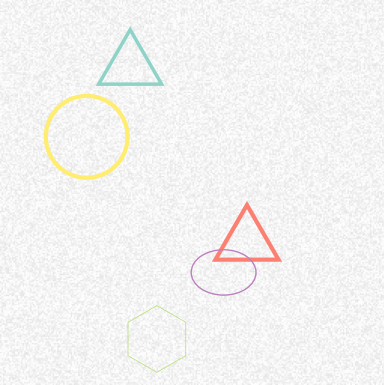[{"shape": "triangle", "thickness": 2.5, "radius": 0.47, "center": [0.338, 0.829]}, {"shape": "triangle", "thickness": 3, "radius": 0.47, "center": [0.641, 0.373]}, {"shape": "hexagon", "thickness": 0.5, "radius": 0.43, "center": [0.407, 0.12]}, {"shape": "oval", "thickness": 1, "radius": 0.42, "center": [0.581, 0.292]}, {"shape": "circle", "thickness": 3, "radius": 0.53, "center": [0.225, 0.645]}]